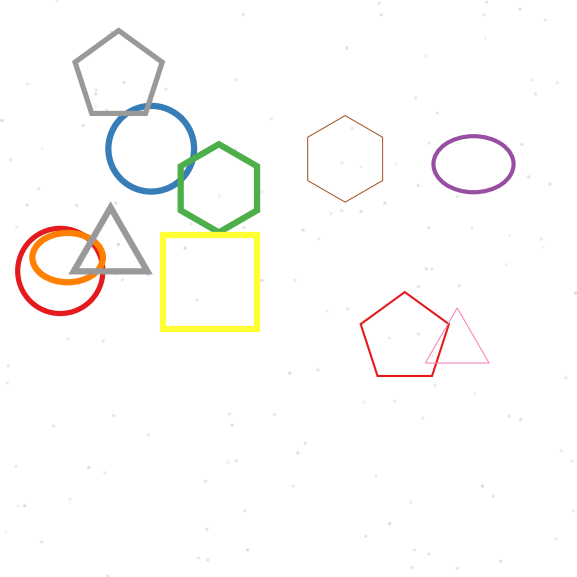[{"shape": "pentagon", "thickness": 1, "radius": 0.4, "center": [0.701, 0.413]}, {"shape": "circle", "thickness": 2.5, "radius": 0.37, "center": [0.104, 0.53]}, {"shape": "circle", "thickness": 3, "radius": 0.37, "center": [0.262, 0.742]}, {"shape": "hexagon", "thickness": 3, "radius": 0.38, "center": [0.379, 0.673]}, {"shape": "oval", "thickness": 2, "radius": 0.35, "center": [0.82, 0.715]}, {"shape": "oval", "thickness": 3, "radius": 0.31, "center": [0.117, 0.553]}, {"shape": "square", "thickness": 3, "radius": 0.41, "center": [0.363, 0.511]}, {"shape": "hexagon", "thickness": 0.5, "radius": 0.37, "center": [0.598, 0.724]}, {"shape": "triangle", "thickness": 0.5, "radius": 0.32, "center": [0.792, 0.402]}, {"shape": "pentagon", "thickness": 2.5, "radius": 0.4, "center": [0.205, 0.867]}, {"shape": "triangle", "thickness": 3, "radius": 0.37, "center": [0.191, 0.566]}]